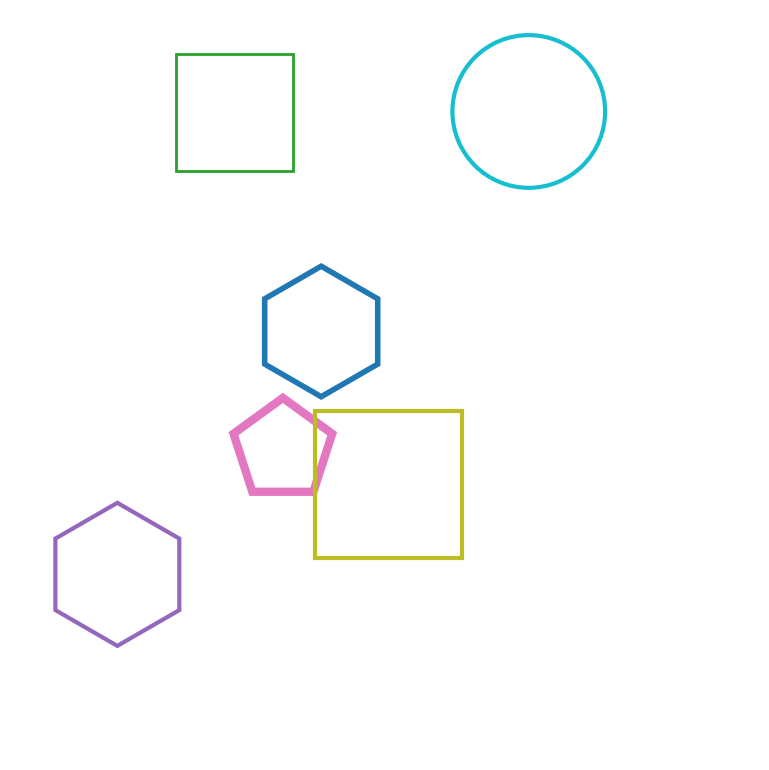[{"shape": "hexagon", "thickness": 2, "radius": 0.42, "center": [0.417, 0.57]}, {"shape": "square", "thickness": 1, "radius": 0.38, "center": [0.305, 0.854]}, {"shape": "hexagon", "thickness": 1.5, "radius": 0.46, "center": [0.152, 0.254]}, {"shape": "pentagon", "thickness": 3, "radius": 0.34, "center": [0.367, 0.416]}, {"shape": "square", "thickness": 1.5, "radius": 0.48, "center": [0.504, 0.371]}, {"shape": "circle", "thickness": 1.5, "radius": 0.5, "center": [0.687, 0.855]}]